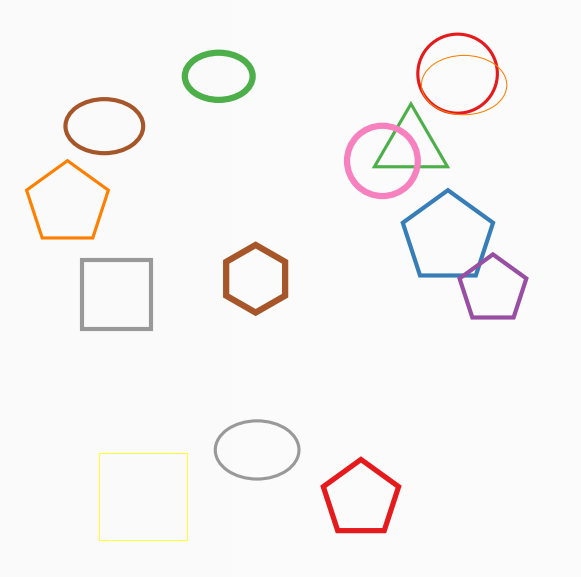[{"shape": "circle", "thickness": 1.5, "radius": 0.34, "center": [0.787, 0.872]}, {"shape": "pentagon", "thickness": 2.5, "radius": 0.34, "center": [0.621, 0.135]}, {"shape": "pentagon", "thickness": 2, "radius": 0.41, "center": [0.771, 0.588]}, {"shape": "oval", "thickness": 3, "radius": 0.29, "center": [0.376, 0.867]}, {"shape": "triangle", "thickness": 1.5, "radius": 0.36, "center": [0.707, 0.747]}, {"shape": "pentagon", "thickness": 2, "radius": 0.3, "center": [0.848, 0.498]}, {"shape": "pentagon", "thickness": 1.5, "radius": 0.37, "center": [0.116, 0.647]}, {"shape": "oval", "thickness": 0.5, "radius": 0.37, "center": [0.798, 0.852]}, {"shape": "square", "thickness": 0.5, "radius": 0.38, "center": [0.246, 0.139]}, {"shape": "hexagon", "thickness": 3, "radius": 0.29, "center": [0.44, 0.516]}, {"shape": "oval", "thickness": 2, "radius": 0.33, "center": [0.179, 0.781]}, {"shape": "circle", "thickness": 3, "radius": 0.3, "center": [0.658, 0.721]}, {"shape": "oval", "thickness": 1.5, "radius": 0.36, "center": [0.442, 0.22]}, {"shape": "square", "thickness": 2, "radius": 0.3, "center": [0.2, 0.489]}]